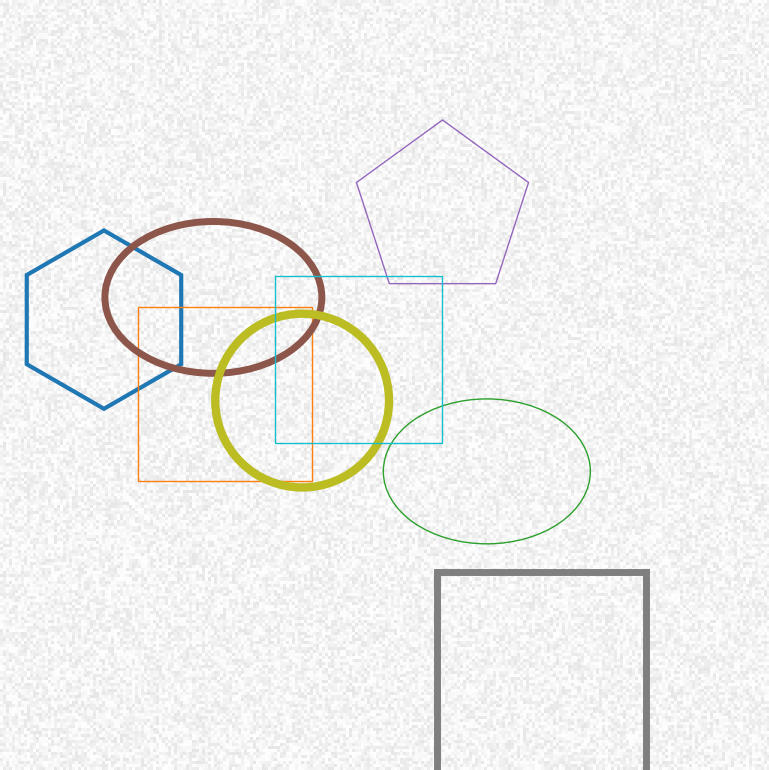[{"shape": "hexagon", "thickness": 1.5, "radius": 0.58, "center": [0.135, 0.585]}, {"shape": "square", "thickness": 0.5, "radius": 0.56, "center": [0.293, 0.488]}, {"shape": "oval", "thickness": 0.5, "radius": 0.67, "center": [0.632, 0.388]}, {"shape": "pentagon", "thickness": 0.5, "radius": 0.59, "center": [0.575, 0.727]}, {"shape": "oval", "thickness": 2.5, "radius": 0.7, "center": [0.277, 0.614]}, {"shape": "square", "thickness": 2.5, "radius": 0.68, "center": [0.703, 0.122]}, {"shape": "circle", "thickness": 3, "radius": 0.56, "center": [0.392, 0.48]}, {"shape": "square", "thickness": 0.5, "radius": 0.54, "center": [0.466, 0.533]}]